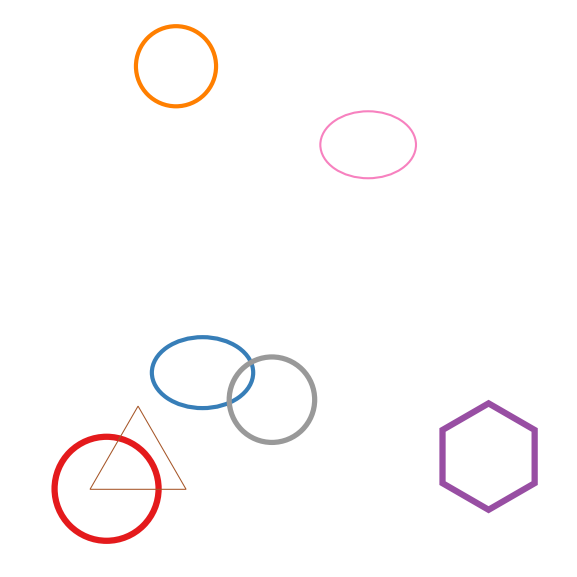[{"shape": "circle", "thickness": 3, "radius": 0.45, "center": [0.185, 0.153]}, {"shape": "oval", "thickness": 2, "radius": 0.44, "center": [0.351, 0.354]}, {"shape": "hexagon", "thickness": 3, "radius": 0.46, "center": [0.846, 0.209]}, {"shape": "circle", "thickness": 2, "radius": 0.35, "center": [0.305, 0.884]}, {"shape": "triangle", "thickness": 0.5, "radius": 0.48, "center": [0.239, 0.2]}, {"shape": "oval", "thickness": 1, "radius": 0.41, "center": [0.638, 0.748]}, {"shape": "circle", "thickness": 2.5, "radius": 0.37, "center": [0.471, 0.307]}]